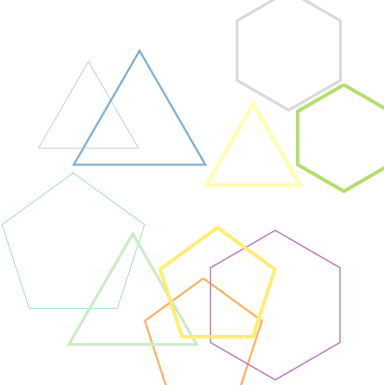[{"shape": "pentagon", "thickness": 0.5, "radius": 0.97, "center": [0.19, 0.356]}, {"shape": "triangle", "thickness": 3, "radius": 0.7, "center": [0.658, 0.589]}, {"shape": "triangle", "thickness": 0.5, "radius": 0.75, "center": [0.23, 0.69]}, {"shape": "triangle", "thickness": 1.5, "radius": 0.99, "center": [0.363, 0.671]}, {"shape": "pentagon", "thickness": 1.5, "radius": 0.8, "center": [0.528, 0.117]}, {"shape": "hexagon", "thickness": 2.5, "radius": 0.69, "center": [0.893, 0.641]}, {"shape": "hexagon", "thickness": 2, "radius": 0.77, "center": [0.75, 0.869]}, {"shape": "hexagon", "thickness": 1, "radius": 0.97, "center": [0.715, 0.207]}, {"shape": "triangle", "thickness": 2, "radius": 0.96, "center": [0.345, 0.201]}, {"shape": "pentagon", "thickness": 2.5, "radius": 0.78, "center": [0.565, 0.252]}]